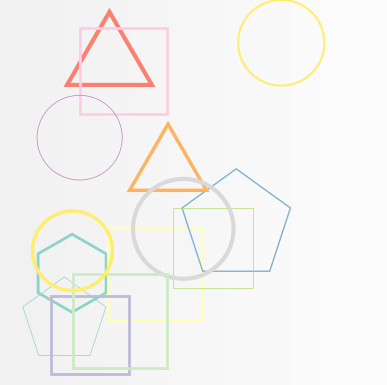[{"shape": "hexagon", "thickness": 2, "radius": 0.51, "center": [0.186, 0.29]}, {"shape": "pentagon", "thickness": 0.5, "radius": 0.56, "center": [0.166, 0.168]}, {"shape": "square", "thickness": 1.5, "radius": 0.61, "center": [0.399, 0.286]}, {"shape": "square", "thickness": 2, "radius": 0.51, "center": [0.232, 0.129]}, {"shape": "triangle", "thickness": 3, "radius": 0.63, "center": [0.282, 0.843]}, {"shape": "pentagon", "thickness": 1, "radius": 0.74, "center": [0.61, 0.414]}, {"shape": "triangle", "thickness": 2.5, "radius": 0.57, "center": [0.434, 0.563]}, {"shape": "square", "thickness": 0.5, "radius": 0.52, "center": [0.549, 0.357]}, {"shape": "square", "thickness": 2, "radius": 0.56, "center": [0.319, 0.815]}, {"shape": "circle", "thickness": 3, "radius": 0.65, "center": [0.473, 0.406]}, {"shape": "circle", "thickness": 0.5, "radius": 0.55, "center": [0.206, 0.642]}, {"shape": "square", "thickness": 2, "radius": 0.61, "center": [0.309, 0.166]}, {"shape": "circle", "thickness": 2.5, "radius": 0.52, "center": [0.187, 0.349]}, {"shape": "circle", "thickness": 1.5, "radius": 0.56, "center": [0.726, 0.889]}]